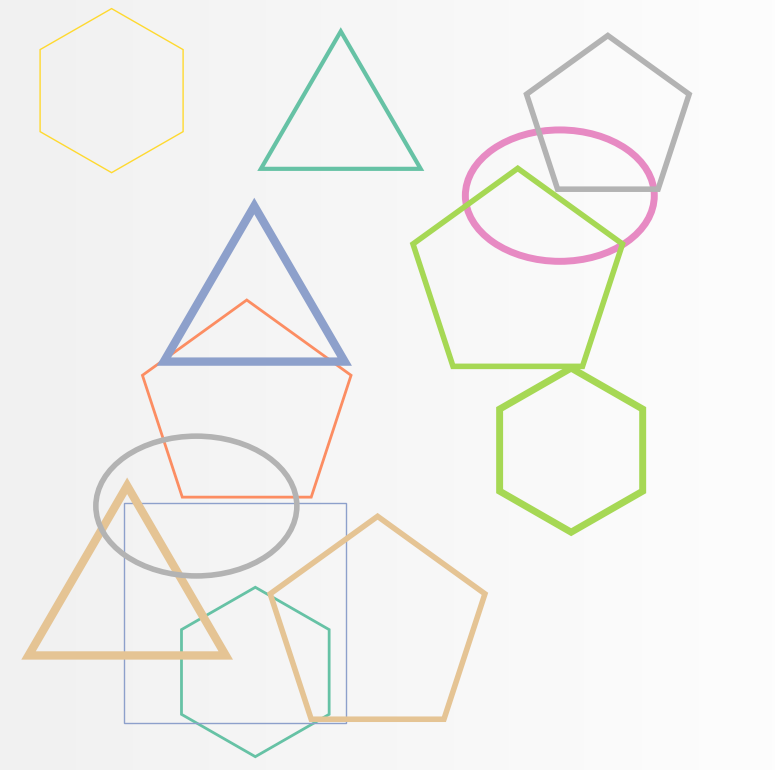[{"shape": "triangle", "thickness": 1.5, "radius": 0.6, "center": [0.44, 0.84]}, {"shape": "hexagon", "thickness": 1, "radius": 0.55, "center": [0.329, 0.127]}, {"shape": "pentagon", "thickness": 1, "radius": 0.71, "center": [0.318, 0.469]}, {"shape": "square", "thickness": 0.5, "radius": 0.72, "center": [0.303, 0.204]}, {"shape": "triangle", "thickness": 3, "radius": 0.67, "center": [0.328, 0.598]}, {"shape": "oval", "thickness": 2.5, "radius": 0.61, "center": [0.722, 0.746]}, {"shape": "pentagon", "thickness": 2, "radius": 0.71, "center": [0.668, 0.639]}, {"shape": "hexagon", "thickness": 2.5, "radius": 0.53, "center": [0.737, 0.415]}, {"shape": "hexagon", "thickness": 0.5, "radius": 0.53, "center": [0.144, 0.882]}, {"shape": "pentagon", "thickness": 2, "radius": 0.73, "center": [0.487, 0.184]}, {"shape": "triangle", "thickness": 3, "radius": 0.73, "center": [0.164, 0.222]}, {"shape": "pentagon", "thickness": 2, "radius": 0.55, "center": [0.784, 0.844]}, {"shape": "oval", "thickness": 2, "radius": 0.65, "center": [0.253, 0.343]}]